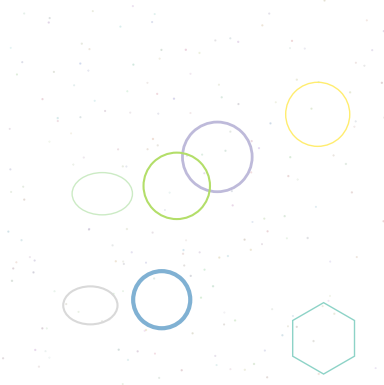[{"shape": "hexagon", "thickness": 1, "radius": 0.46, "center": [0.841, 0.121]}, {"shape": "circle", "thickness": 2, "radius": 0.45, "center": [0.564, 0.592]}, {"shape": "circle", "thickness": 3, "radius": 0.37, "center": [0.42, 0.222]}, {"shape": "circle", "thickness": 1.5, "radius": 0.43, "center": [0.459, 0.517]}, {"shape": "oval", "thickness": 1.5, "radius": 0.35, "center": [0.235, 0.207]}, {"shape": "oval", "thickness": 1, "radius": 0.39, "center": [0.266, 0.497]}, {"shape": "circle", "thickness": 1, "radius": 0.42, "center": [0.825, 0.703]}]